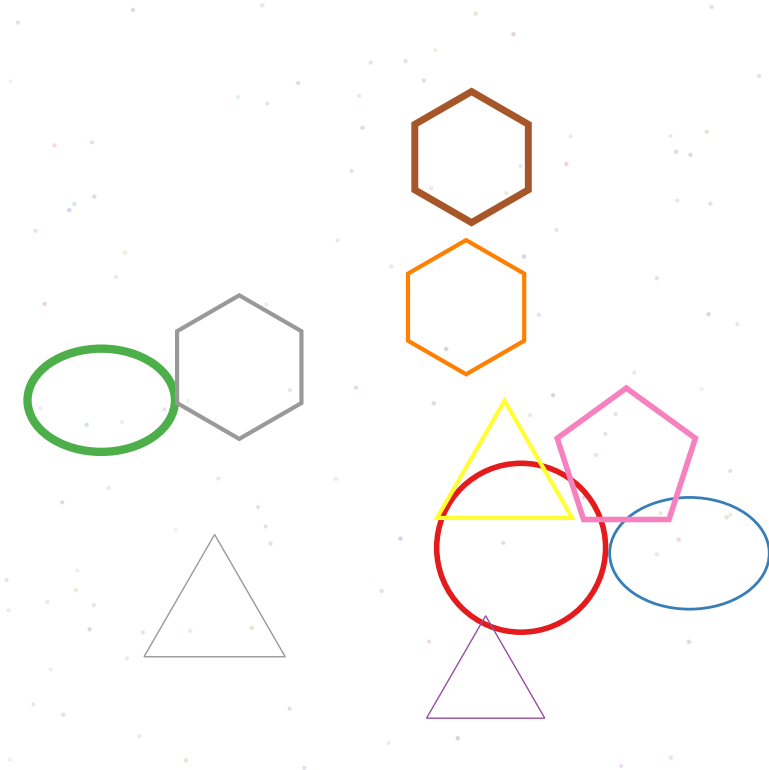[{"shape": "circle", "thickness": 2, "radius": 0.55, "center": [0.677, 0.289]}, {"shape": "oval", "thickness": 1, "radius": 0.52, "center": [0.895, 0.281]}, {"shape": "oval", "thickness": 3, "radius": 0.48, "center": [0.131, 0.48]}, {"shape": "triangle", "thickness": 0.5, "radius": 0.44, "center": [0.631, 0.112]}, {"shape": "hexagon", "thickness": 1.5, "radius": 0.44, "center": [0.605, 0.601]}, {"shape": "triangle", "thickness": 1.5, "radius": 0.51, "center": [0.655, 0.378]}, {"shape": "hexagon", "thickness": 2.5, "radius": 0.43, "center": [0.612, 0.796]}, {"shape": "pentagon", "thickness": 2, "radius": 0.47, "center": [0.813, 0.402]}, {"shape": "hexagon", "thickness": 1.5, "radius": 0.47, "center": [0.311, 0.523]}, {"shape": "triangle", "thickness": 0.5, "radius": 0.53, "center": [0.279, 0.2]}]